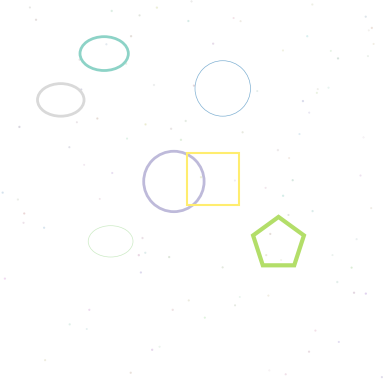[{"shape": "oval", "thickness": 2, "radius": 0.31, "center": [0.271, 0.861]}, {"shape": "circle", "thickness": 2, "radius": 0.39, "center": [0.452, 0.529]}, {"shape": "circle", "thickness": 0.5, "radius": 0.36, "center": [0.579, 0.77]}, {"shape": "pentagon", "thickness": 3, "radius": 0.35, "center": [0.723, 0.367]}, {"shape": "oval", "thickness": 2, "radius": 0.3, "center": [0.158, 0.741]}, {"shape": "oval", "thickness": 0.5, "radius": 0.29, "center": [0.287, 0.373]}, {"shape": "square", "thickness": 1.5, "radius": 0.34, "center": [0.553, 0.536]}]